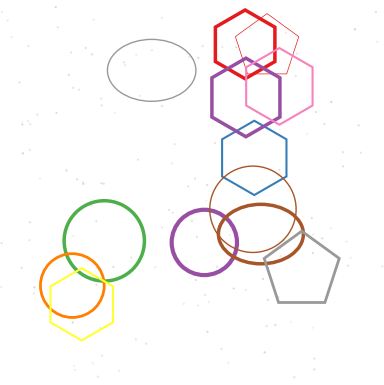[{"shape": "pentagon", "thickness": 0.5, "radius": 0.43, "center": [0.694, 0.878]}, {"shape": "hexagon", "thickness": 2.5, "radius": 0.45, "center": [0.637, 0.885]}, {"shape": "hexagon", "thickness": 1.5, "radius": 0.48, "center": [0.66, 0.59]}, {"shape": "circle", "thickness": 2.5, "radius": 0.52, "center": [0.271, 0.374]}, {"shape": "circle", "thickness": 3, "radius": 0.42, "center": [0.531, 0.37]}, {"shape": "hexagon", "thickness": 2.5, "radius": 0.51, "center": [0.639, 0.747]}, {"shape": "circle", "thickness": 2, "radius": 0.41, "center": [0.188, 0.258]}, {"shape": "hexagon", "thickness": 1.5, "radius": 0.47, "center": [0.212, 0.209]}, {"shape": "oval", "thickness": 2.5, "radius": 0.55, "center": [0.678, 0.392]}, {"shape": "circle", "thickness": 1, "radius": 0.56, "center": [0.657, 0.456]}, {"shape": "hexagon", "thickness": 1.5, "radius": 0.5, "center": [0.726, 0.776]}, {"shape": "oval", "thickness": 1, "radius": 0.57, "center": [0.394, 0.817]}, {"shape": "pentagon", "thickness": 2, "radius": 0.51, "center": [0.784, 0.297]}]